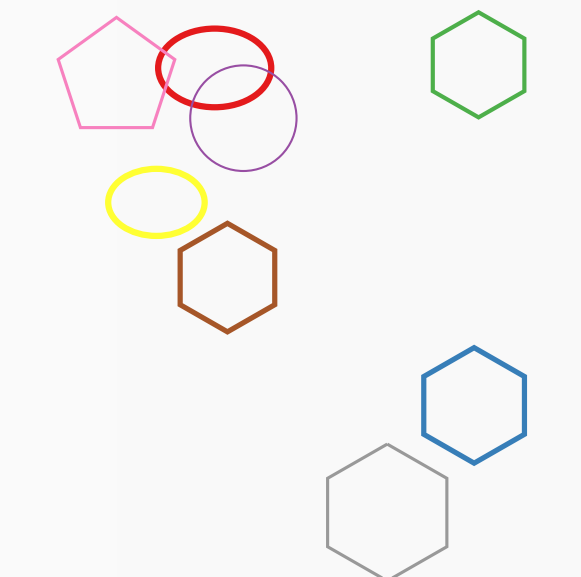[{"shape": "oval", "thickness": 3, "radius": 0.49, "center": [0.369, 0.882]}, {"shape": "hexagon", "thickness": 2.5, "radius": 0.5, "center": [0.816, 0.297]}, {"shape": "hexagon", "thickness": 2, "radius": 0.45, "center": [0.823, 0.887]}, {"shape": "circle", "thickness": 1, "radius": 0.46, "center": [0.419, 0.794]}, {"shape": "oval", "thickness": 3, "radius": 0.41, "center": [0.269, 0.649]}, {"shape": "hexagon", "thickness": 2.5, "radius": 0.47, "center": [0.391, 0.518]}, {"shape": "pentagon", "thickness": 1.5, "radius": 0.53, "center": [0.2, 0.863]}, {"shape": "hexagon", "thickness": 1.5, "radius": 0.59, "center": [0.666, 0.112]}]